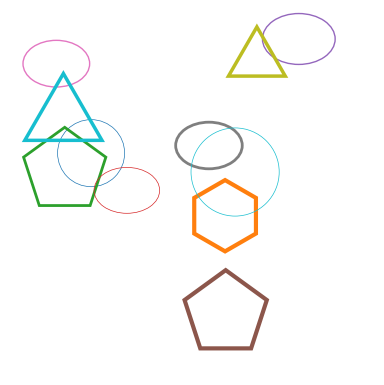[{"shape": "circle", "thickness": 0.5, "radius": 0.44, "center": [0.237, 0.602]}, {"shape": "hexagon", "thickness": 3, "radius": 0.46, "center": [0.585, 0.44]}, {"shape": "pentagon", "thickness": 2, "radius": 0.56, "center": [0.168, 0.557]}, {"shape": "oval", "thickness": 0.5, "radius": 0.43, "center": [0.33, 0.506]}, {"shape": "oval", "thickness": 1, "radius": 0.47, "center": [0.776, 0.899]}, {"shape": "pentagon", "thickness": 3, "radius": 0.56, "center": [0.586, 0.186]}, {"shape": "oval", "thickness": 1, "radius": 0.43, "center": [0.146, 0.835]}, {"shape": "oval", "thickness": 2, "radius": 0.43, "center": [0.543, 0.622]}, {"shape": "triangle", "thickness": 2.5, "radius": 0.43, "center": [0.667, 0.845]}, {"shape": "circle", "thickness": 0.5, "radius": 0.57, "center": [0.611, 0.553]}, {"shape": "triangle", "thickness": 2.5, "radius": 0.58, "center": [0.165, 0.693]}]